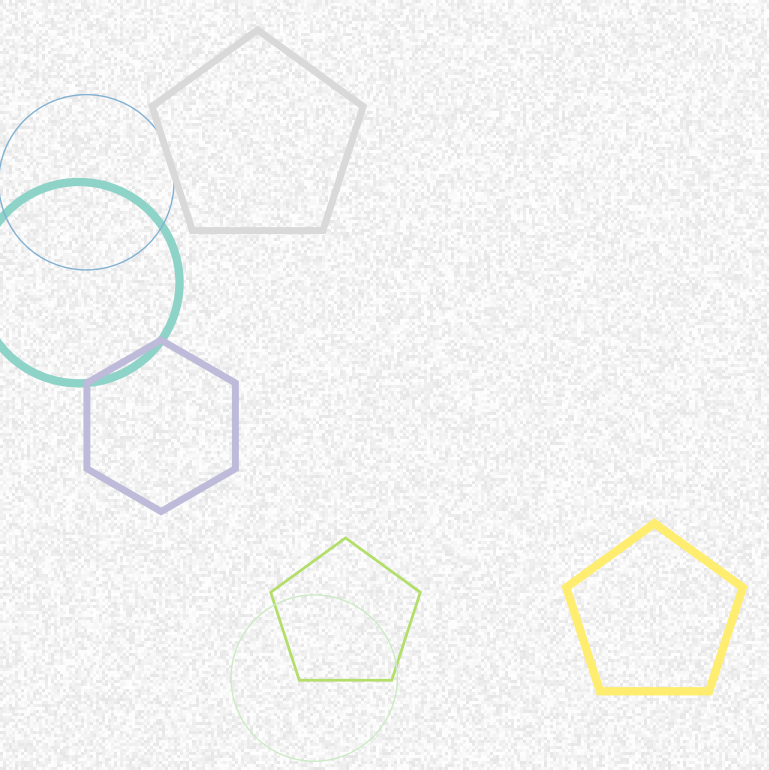[{"shape": "circle", "thickness": 3, "radius": 0.65, "center": [0.102, 0.633]}, {"shape": "hexagon", "thickness": 2.5, "radius": 0.56, "center": [0.209, 0.447]}, {"shape": "circle", "thickness": 0.5, "radius": 0.57, "center": [0.112, 0.763]}, {"shape": "pentagon", "thickness": 1, "radius": 0.51, "center": [0.449, 0.199]}, {"shape": "pentagon", "thickness": 2.5, "radius": 0.72, "center": [0.335, 0.817]}, {"shape": "circle", "thickness": 0.5, "radius": 0.54, "center": [0.408, 0.119]}, {"shape": "pentagon", "thickness": 3, "radius": 0.6, "center": [0.85, 0.2]}]